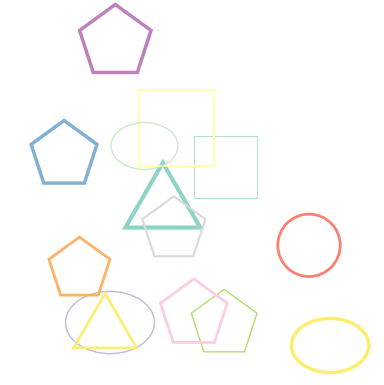[{"shape": "square", "thickness": 0.5, "radius": 0.4, "center": [0.586, 0.565]}, {"shape": "triangle", "thickness": 3, "radius": 0.56, "center": [0.423, 0.465]}, {"shape": "square", "thickness": 1.5, "radius": 0.49, "center": [0.458, 0.667]}, {"shape": "oval", "thickness": 1, "radius": 0.58, "center": [0.286, 0.162]}, {"shape": "circle", "thickness": 2, "radius": 0.41, "center": [0.803, 0.363]}, {"shape": "pentagon", "thickness": 2.5, "radius": 0.45, "center": [0.166, 0.597]}, {"shape": "pentagon", "thickness": 2, "radius": 0.42, "center": [0.206, 0.301]}, {"shape": "pentagon", "thickness": 1, "radius": 0.45, "center": [0.582, 0.159]}, {"shape": "pentagon", "thickness": 2, "radius": 0.46, "center": [0.504, 0.184]}, {"shape": "pentagon", "thickness": 1.5, "radius": 0.43, "center": [0.452, 0.404]}, {"shape": "pentagon", "thickness": 2.5, "radius": 0.49, "center": [0.299, 0.891]}, {"shape": "oval", "thickness": 1, "radius": 0.43, "center": [0.375, 0.621]}, {"shape": "triangle", "thickness": 2, "radius": 0.47, "center": [0.273, 0.143]}, {"shape": "oval", "thickness": 2.5, "radius": 0.5, "center": [0.857, 0.103]}]